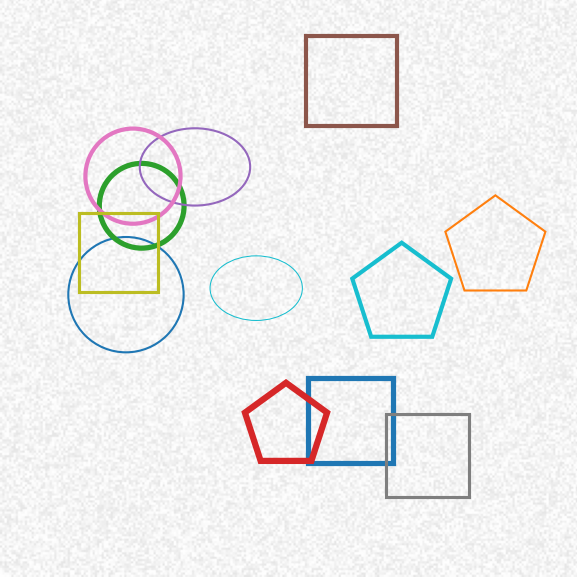[{"shape": "square", "thickness": 2.5, "radius": 0.37, "center": [0.607, 0.27]}, {"shape": "circle", "thickness": 1, "radius": 0.5, "center": [0.218, 0.489]}, {"shape": "pentagon", "thickness": 1, "radius": 0.46, "center": [0.858, 0.57]}, {"shape": "circle", "thickness": 2.5, "radius": 0.37, "center": [0.245, 0.643]}, {"shape": "pentagon", "thickness": 3, "radius": 0.37, "center": [0.495, 0.262]}, {"shape": "oval", "thickness": 1, "radius": 0.48, "center": [0.338, 0.71]}, {"shape": "square", "thickness": 2, "radius": 0.39, "center": [0.609, 0.859]}, {"shape": "circle", "thickness": 2, "radius": 0.41, "center": [0.23, 0.694]}, {"shape": "square", "thickness": 1.5, "radius": 0.36, "center": [0.74, 0.21]}, {"shape": "square", "thickness": 1.5, "radius": 0.34, "center": [0.205, 0.562]}, {"shape": "pentagon", "thickness": 2, "radius": 0.45, "center": [0.696, 0.489]}, {"shape": "oval", "thickness": 0.5, "radius": 0.4, "center": [0.444, 0.5]}]